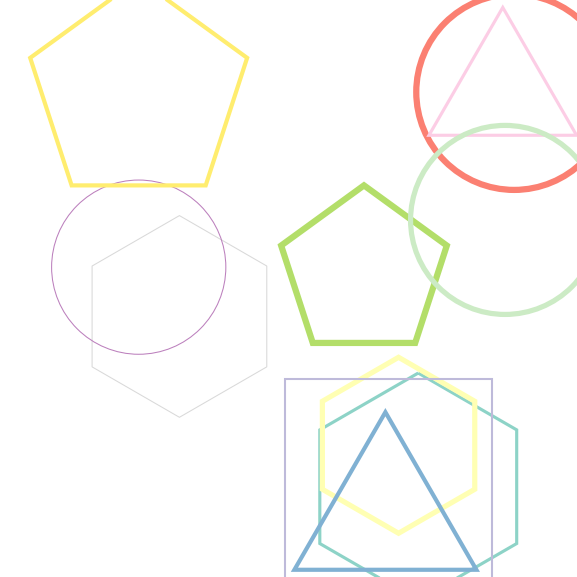[{"shape": "hexagon", "thickness": 1.5, "radius": 0.98, "center": [0.724, 0.156]}, {"shape": "hexagon", "thickness": 2.5, "radius": 0.76, "center": [0.69, 0.228]}, {"shape": "square", "thickness": 1, "radius": 0.9, "center": [0.673, 0.163]}, {"shape": "circle", "thickness": 3, "radius": 0.85, "center": [0.89, 0.84]}, {"shape": "triangle", "thickness": 2, "radius": 0.91, "center": [0.667, 0.103]}, {"shape": "pentagon", "thickness": 3, "radius": 0.75, "center": [0.63, 0.527]}, {"shape": "triangle", "thickness": 1.5, "radius": 0.74, "center": [0.871, 0.839]}, {"shape": "hexagon", "thickness": 0.5, "radius": 0.87, "center": [0.311, 0.451]}, {"shape": "circle", "thickness": 0.5, "radius": 0.75, "center": [0.24, 0.537]}, {"shape": "circle", "thickness": 2.5, "radius": 0.82, "center": [0.875, 0.618]}, {"shape": "pentagon", "thickness": 2, "radius": 0.99, "center": [0.24, 0.838]}]